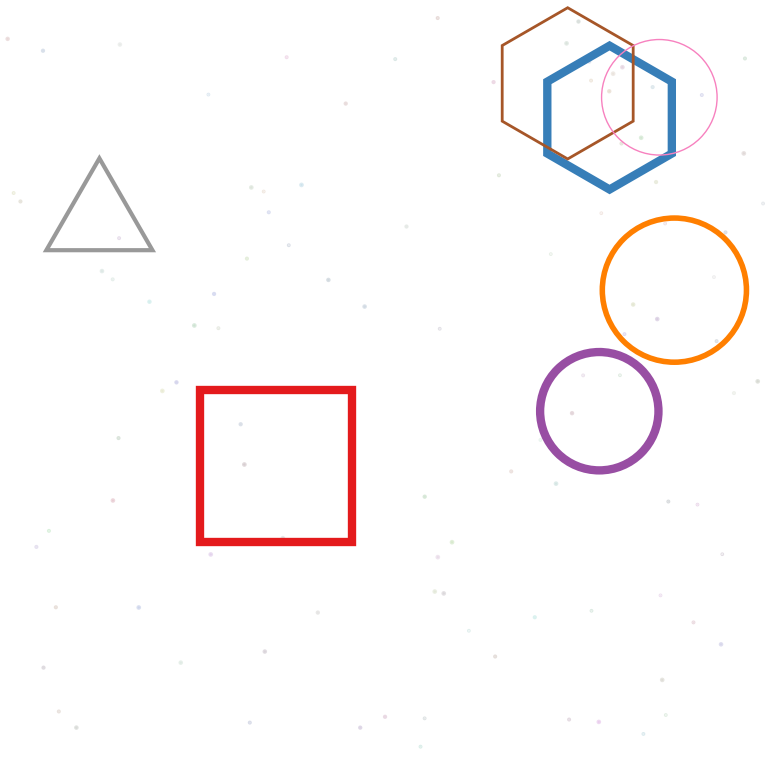[{"shape": "square", "thickness": 3, "radius": 0.49, "center": [0.359, 0.395]}, {"shape": "hexagon", "thickness": 3, "radius": 0.47, "center": [0.792, 0.847]}, {"shape": "circle", "thickness": 3, "radius": 0.38, "center": [0.778, 0.466]}, {"shape": "circle", "thickness": 2, "radius": 0.47, "center": [0.876, 0.623]}, {"shape": "hexagon", "thickness": 1, "radius": 0.49, "center": [0.737, 0.892]}, {"shape": "circle", "thickness": 0.5, "radius": 0.38, "center": [0.856, 0.874]}, {"shape": "triangle", "thickness": 1.5, "radius": 0.4, "center": [0.129, 0.715]}]